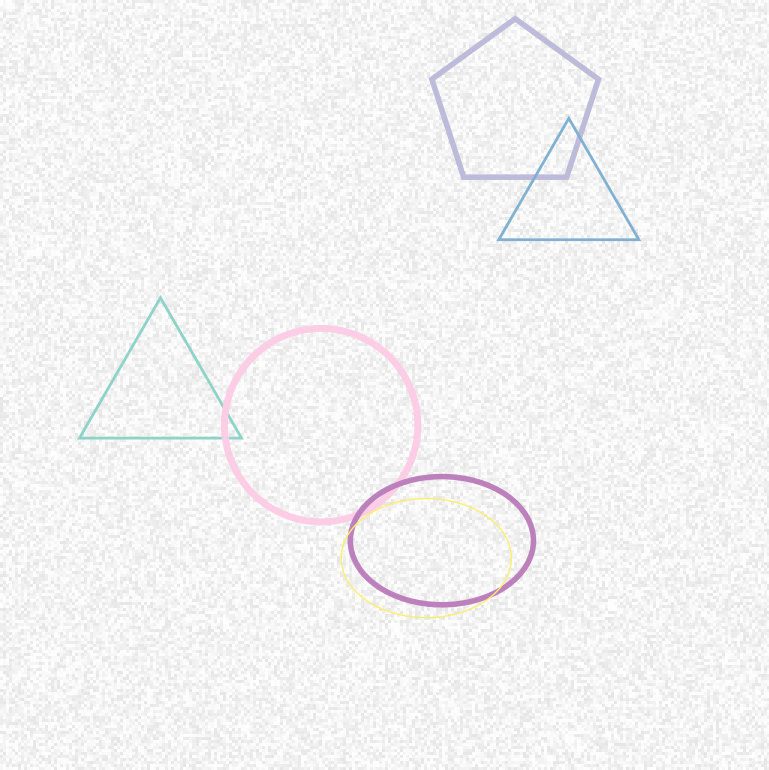[{"shape": "triangle", "thickness": 1, "radius": 0.61, "center": [0.208, 0.492]}, {"shape": "pentagon", "thickness": 2, "radius": 0.57, "center": [0.669, 0.862]}, {"shape": "triangle", "thickness": 1, "radius": 0.53, "center": [0.739, 0.741]}, {"shape": "circle", "thickness": 2.5, "radius": 0.63, "center": [0.417, 0.448]}, {"shape": "oval", "thickness": 2, "radius": 0.59, "center": [0.574, 0.298]}, {"shape": "oval", "thickness": 0.5, "radius": 0.55, "center": [0.554, 0.275]}]